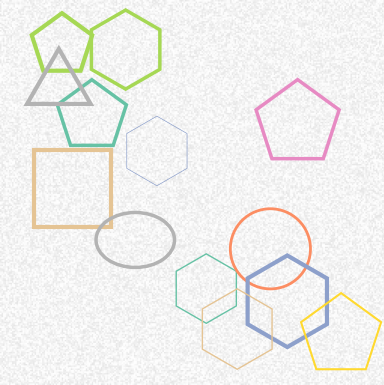[{"shape": "pentagon", "thickness": 2.5, "radius": 0.47, "center": [0.239, 0.699]}, {"shape": "hexagon", "thickness": 1, "radius": 0.45, "center": [0.536, 0.25]}, {"shape": "circle", "thickness": 2, "radius": 0.52, "center": [0.702, 0.354]}, {"shape": "hexagon", "thickness": 0.5, "radius": 0.45, "center": [0.408, 0.608]}, {"shape": "hexagon", "thickness": 3, "radius": 0.59, "center": [0.746, 0.217]}, {"shape": "pentagon", "thickness": 2.5, "radius": 0.57, "center": [0.773, 0.68]}, {"shape": "pentagon", "thickness": 3, "radius": 0.41, "center": [0.161, 0.883]}, {"shape": "hexagon", "thickness": 2.5, "radius": 0.51, "center": [0.326, 0.871]}, {"shape": "pentagon", "thickness": 1.5, "radius": 0.55, "center": [0.886, 0.129]}, {"shape": "hexagon", "thickness": 1, "radius": 0.52, "center": [0.616, 0.145]}, {"shape": "square", "thickness": 3, "radius": 0.5, "center": [0.188, 0.51]}, {"shape": "triangle", "thickness": 3, "radius": 0.48, "center": [0.153, 0.778]}, {"shape": "oval", "thickness": 2.5, "radius": 0.51, "center": [0.351, 0.377]}]